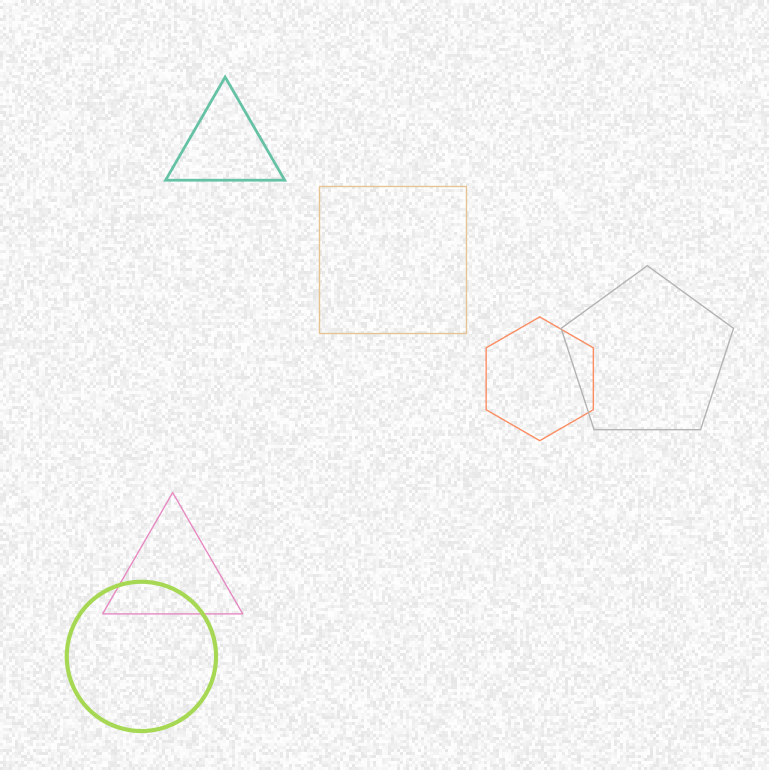[{"shape": "triangle", "thickness": 1, "radius": 0.45, "center": [0.292, 0.811]}, {"shape": "hexagon", "thickness": 0.5, "radius": 0.4, "center": [0.701, 0.508]}, {"shape": "triangle", "thickness": 0.5, "radius": 0.53, "center": [0.224, 0.255]}, {"shape": "circle", "thickness": 1.5, "radius": 0.48, "center": [0.184, 0.148]}, {"shape": "square", "thickness": 0.5, "radius": 0.48, "center": [0.51, 0.663]}, {"shape": "pentagon", "thickness": 0.5, "radius": 0.59, "center": [0.841, 0.537]}]